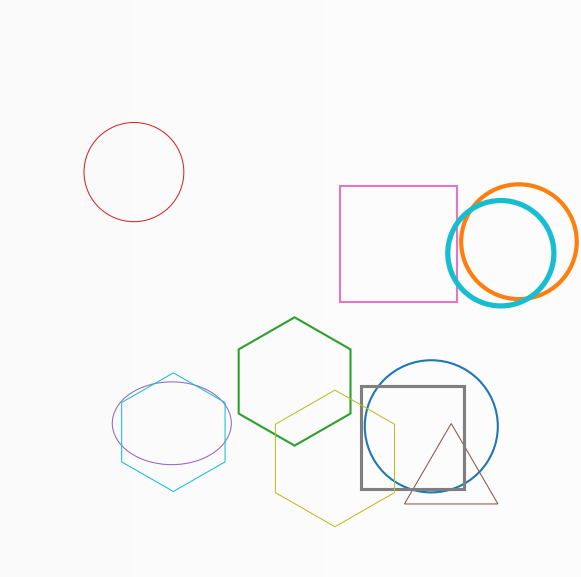[{"shape": "circle", "thickness": 1, "radius": 0.57, "center": [0.742, 0.261]}, {"shape": "circle", "thickness": 2, "radius": 0.5, "center": [0.893, 0.581]}, {"shape": "hexagon", "thickness": 1, "radius": 0.56, "center": [0.507, 0.339]}, {"shape": "circle", "thickness": 0.5, "radius": 0.43, "center": [0.23, 0.701]}, {"shape": "oval", "thickness": 0.5, "radius": 0.51, "center": [0.296, 0.266]}, {"shape": "triangle", "thickness": 0.5, "radius": 0.46, "center": [0.776, 0.173]}, {"shape": "square", "thickness": 1, "radius": 0.5, "center": [0.686, 0.577]}, {"shape": "square", "thickness": 1.5, "radius": 0.45, "center": [0.709, 0.242]}, {"shape": "hexagon", "thickness": 0.5, "radius": 0.59, "center": [0.576, 0.205]}, {"shape": "hexagon", "thickness": 0.5, "radius": 0.51, "center": [0.298, 0.251]}, {"shape": "circle", "thickness": 2.5, "radius": 0.46, "center": [0.862, 0.561]}]